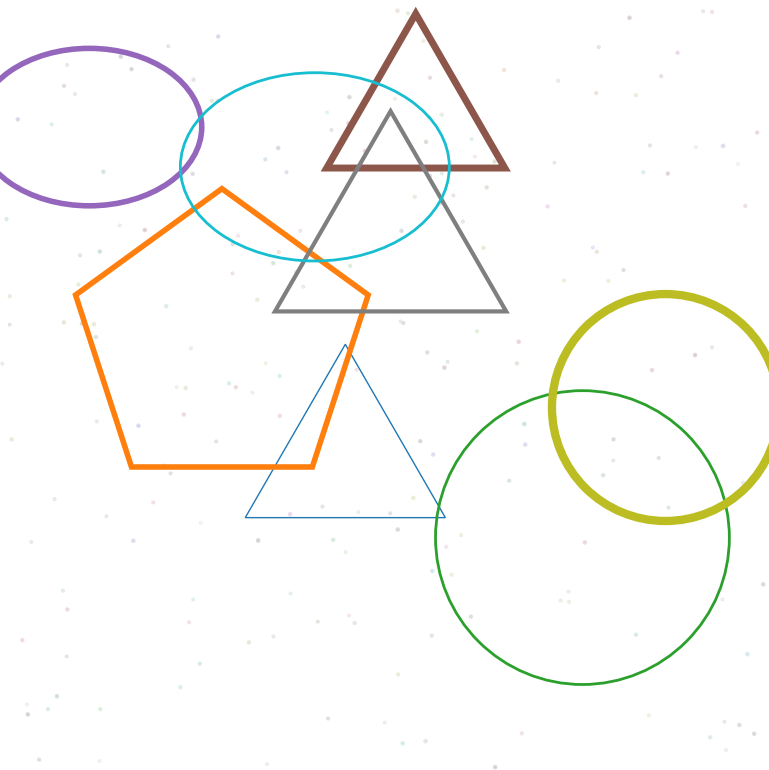[{"shape": "triangle", "thickness": 0.5, "radius": 0.75, "center": [0.448, 0.403]}, {"shape": "pentagon", "thickness": 2, "radius": 1.0, "center": [0.288, 0.555]}, {"shape": "circle", "thickness": 1, "radius": 0.95, "center": [0.756, 0.302]}, {"shape": "oval", "thickness": 2, "radius": 0.73, "center": [0.116, 0.835]}, {"shape": "triangle", "thickness": 2.5, "radius": 0.67, "center": [0.54, 0.849]}, {"shape": "triangle", "thickness": 1.5, "radius": 0.87, "center": [0.507, 0.682]}, {"shape": "circle", "thickness": 3, "radius": 0.74, "center": [0.864, 0.471]}, {"shape": "oval", "thickness": 1, "radius": 0.87, "center": [0.409, 0.783]}]